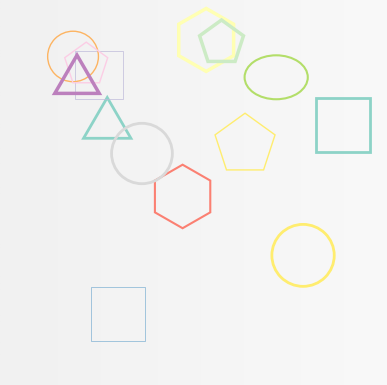[{"shape": "triangle", "thickness": 2, "radius": 0.35, "center": [0.277, 0.676]}, {"shape": "square", "thickness": 2, "radius": 0.35, "center": [0.885, 0.676]}, {"shape": "hexagon", "thickness": 2.5, "radius": 0.41, "center": [0.532, 0.896]}, {"shape": "square", "thickness": 0.5, "radius": 0.31, "center": [0.255, 0.806]}, {"shape": "hexagon", "thickness": 1.5, "radius": 0.41, "center": [0.471, 0.49]}, {"shape": "square", "thickness": 0.5, "radius": 0.35, "center": [0.304, 0.184]}, {"shape": "circle", "thickness": 1, "radius": 0.33, "center": [0.189, 0.853]}, {"shape": "oval", "thickness": 1.5, "radius": 0.41, "center": [0.713, 0.799]}, {"shape": "pentagon", "thickness": 1, "radius": 0.29, "center": [0.222, 0.832]}, {"shape": "circle", "thickness": 2, "radius": 0.39, "center": [0.366, 0.601]}, {"shape": "triangle", "thickness": 2.5, "radius": 0.33, "center": [0.199, 0.791]}, {"shape": "pentagon", "thickness": 2.5, "radius": 0.3, "center": [0.572, 0.889]}, {"shape": "circle", "thickness": 2, "radius": 0.4, "center": [0.782, 0.337]}, {"shape": "pentagon", "thickness": 1, "radius": 0.41, "center": [0.632, 0.624]}]